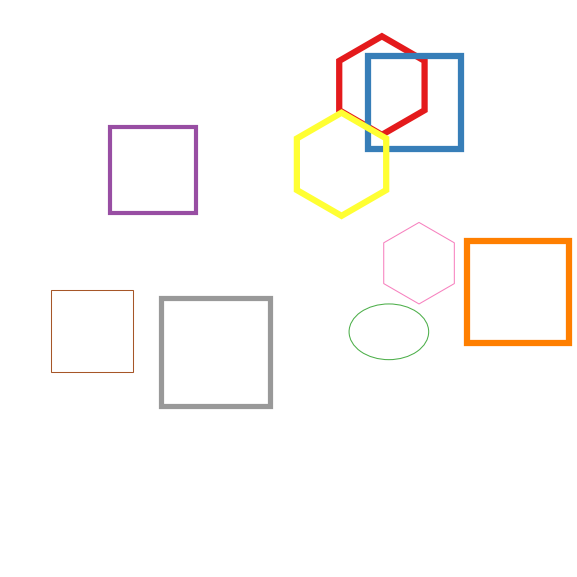[{"shape": "hexagon", "thickness": 3, "radius": 0.43, "center": [0.661, 0.851]}, {"shape": "square", "thickness": 3, "radius": 0.4, "center": [0.718, 0.821]}, {"shape": "oval", "thickness": 0.5, "radius": 0.34, "center": [0.673, 0.425]}, {"shape": "square", "thickness": 2, "radius": 0.37, "center": [0.265, 0.705]}, {"shape": "square", "thickness": 3, "radius": 0.44, "center": [0.897, 0.493]}, {"shape": "hexagon", "thickness": 3, "radius": 0.45, "center": [0.591, 0.715]}, {"shape": "square", "thickness": 0.5, "radius": 0.36, "center": [0.159, 0.426]}, {"shape": "hexagon", "thickness": 0.5, "radius": 0.35, "center": [0.726, 0.543]}, {"shape": "square", "thickness": 2.5, "radius": 0.47, "center": [0.373, 0.39]}]